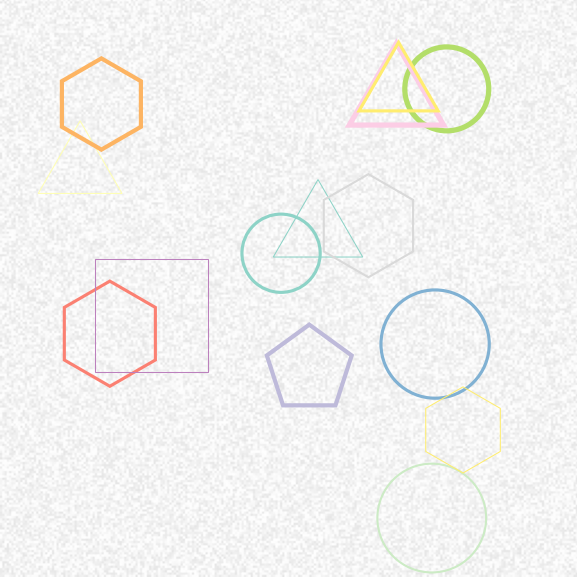[{"shape": "triangle", "thickness": 0.5, "radius": 0.45, "center": [0.551, 0.599]}, {"shape": "circle", "thickness": 1.5, "radius": 0.34, "center": [0.487, 0.561]}, {"shape": "triangle", "thickness": 0.5, "radius": 0.42, "center": [0.139, 0.706]}, {"shape": "pentagon", "thickness": 2, "radius": 0.39, "center": [0.535, 0.36]}, {"shape": "hexagon", "thickness": 1.5, "radius": 0.46, "center": [0.19, 0.421]}, {"shape": "circle", "thickness": 1.5, "radius": 0.47, "center": [0.753, 0.403]}, {"shape": "hexagon", "thickness": 2, "radius": 0.39, "center": [0.176, 0.819]}, {"shape": "circle", "thickness": 2.5, "radius": 0.36, "center": [0.774, 0.845]}, {"shape": "triangle", "thickness": 2.5, "radius": 0.47, "center": [0.686, 0.83]}, {"shape": "hexagon", "thickness": 1, "radius": 0.45, "center": [0.638, 0.608]}, {"shape": "square", "thickness": 0.5, "radius": 0.49, "center": [0.262, 0.453]}, {"shape": "circle", "thickness": 1, "radius": 0.47, "center": [0.748, 0.102]}, {"shape": "triangle", "thickness": 1.5, "radius": 0.4, "center": [0.69, 0.847]}, {"shape": "hexagon", "thickness": 0.5, "radius": 0.37, "center": [0.802, 0.255]}]